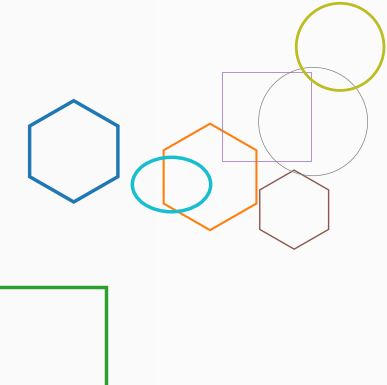[{"shape": "hexagon", "thickness": 2.5, "radius": 0.66, "center": [0.19, 0.607]}, {"shape": "hexagon", "thickness": 1.5, "radius": 0.69, "center": [0.542, 0.54]}, {"shape": "square", "thickness": 2.5, "radius": 0.71, "center": [0.132, 0.113]}, {"shape": "square", "thickness": 0.5, "radius": 0.58, "center": [0.687, 0.698]}, {"shape": "hexagon", "thickness": 1, "radius": 0.51, "center": [0.759, 0.455]}, {"shape": "circle", "thickness": 0.5, "radius": 0.7, "center": [0.808, 0.684]}, {"shape": "circle", "thickness": 2, "radius": 0.57, "center": [0.878, 0.878]}, {"shape": "oval", "thickness": 2.5, "radius": 0.51, "center": [0.443, 0.521]}]